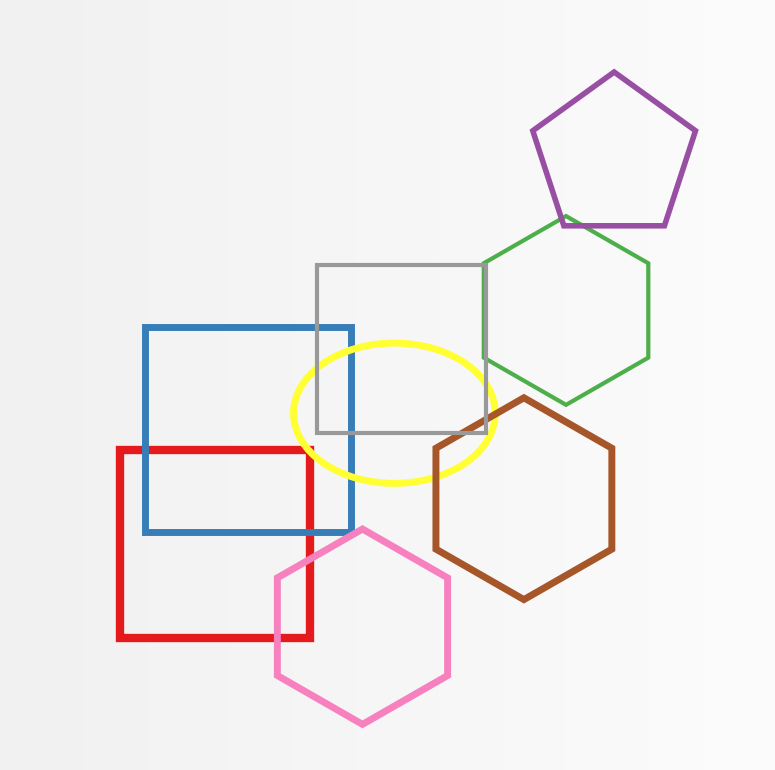[{"shape": "square", "thickness": 3, "radius": 0.61, "center": [0.277, 0.293]}, {"shape": "square", "thickness": 2.5, "radius": 0.66, "center": [0.32, 0.442]}, {"shape": "hexagon", "thickness": 1.5, "radius": 0.61, "center": [0.73, 0.597]}, {"shape": "pentagon", "thickness": 2, "radius": 0.55, "center": [0.792, 0.796]}, {"shape": "oval", "thickness": 2.5, "radius": 0.65, "center": [0.509, 0.463]}, {"shape": "hexagon", "thickness": 2.5, "radius": 0.66, "center": [0.676, 0.352]}, {"shape": "hexagon", "thickness": 2.5, "radius": 0.63, "center": [0.468, 0.186]}, {"shape": "square", "thickness": 1.5, "radius": 0.55, "center": [0.518, 0.547]}]